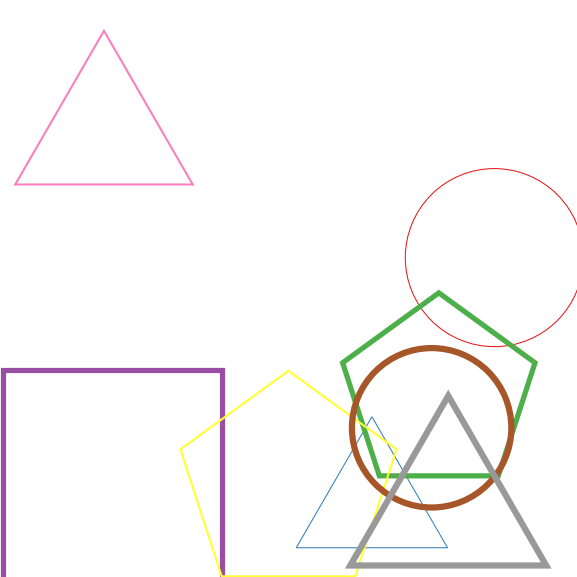[{"shape": "circle", "thickness": 0.5, "radius": 0.77, "center": [0.856, 0.553]}, {"shape": "triangle", "thickness": 0.5, "radius": 0.76, "center": [0.644, 0.126]}, {"shape": "pentagon", "thickness": 2.5, "radius": 0.88, "center": [0.76, 0.317]}, {"shape": "square", "thickness": 2.5, "radius": 0.95, "center": [0.195, 0.169]}, {"shape": "pentagon", "thickness": 1, "radius": 0.98, "center": [0.499, 0.16]}, {"shape": "circle", "thickness": 3, "radius": 0.69, "center": [0.747, 0.258]}, {"shape": "triangle", "thickness": 1, "radius": 0.89, "center": [0.18, 0.768]}, {"shape": "triangle", "thickness": 3, "radius": 0.98, "center": [0.776, 0.118]}]